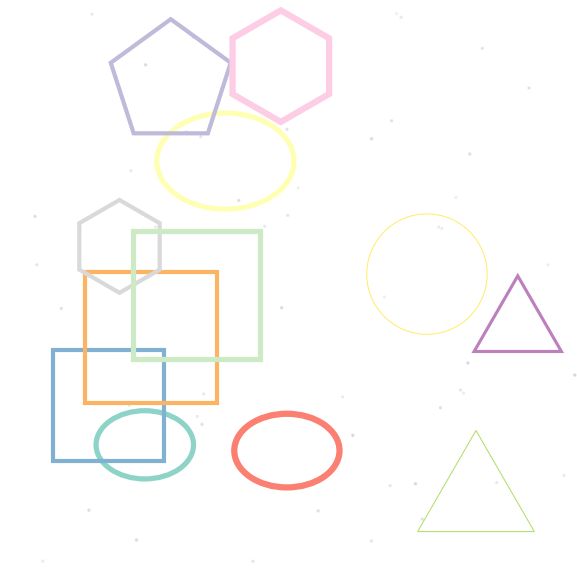[{"shape": "oval", "thickness": 2.5, "radius": 0.42, "center": [0.251, 0.229]}, {"shape": "oval", "thickness": 2.5, "radius": 0.59, "center": [0.39, 0.72]}, {"shape": "pentagon", "thickness": 2, "radius": 0.55, "center": [0.296, 0.857]}, {"shape": "oval", "thickness": 3, "radius": 0.46, "center": [0.497, 0.219]}, {"shape": "square", "thickness": 2, "radius": 0.48, "center": [0.188, 0.297]}, {"shape": "square", "thickness": 2, "radius": 0.57, "center": [0.262, 0.415]}, {"shape": "triangle", "thickness": 0.5, "radius": 0.58, "center": [0.824, 0.137]}, {"shape": "hexagon", "thickness": 3, "radius": 0.48, "center": [0.486, 0.885]}, {"shape": "hexagon", "thickness": 2, "radius": 0.4, "center": [0.207, 0.572]}, {"shape": "triangle", "thickness": 1.5, "radius": 0.44, "center": [0.897, 0.434]}, {"shape": "square", "thickness": 2.5, "radius": 0.55, "center": [0.341, 0.489]}, {"shape": "circle", "thickness": 0.5, "radius": 0.52, "center": [0.739, 0.525]}]